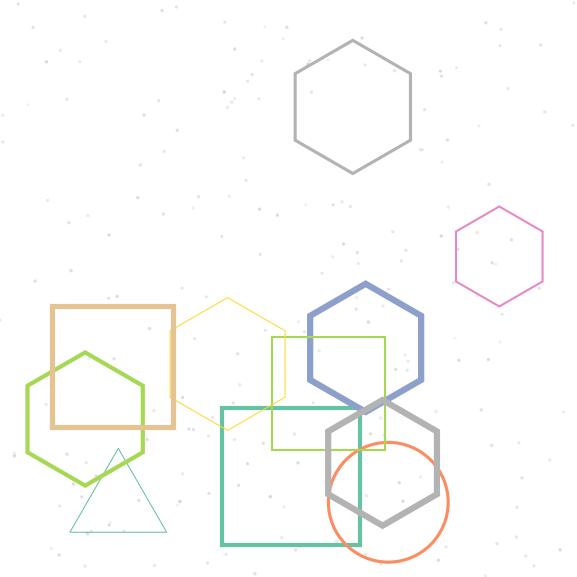[{"shape": "triangle", "thickness": 0.5, "radius": 0.48, "center": [0.205, 0.126]}, {"shape": "square", "thickness": 2, "radius": 0.6, "center": [0.504, 0.174]}, {"shape": "circle", "thickness": 1.5, "radius": 0.52, "center": [0.672, 0.129]}, {"shape": "hexagon", "thickness": 3, "radius": 0.55, "center": [0.633, 0.397]}, {"shape": "hexagon", "thickness": 1, "radius": 0.43, "center": [0.865, 0.555]}, {"shape": "hexagon", "thickness": 2, "radius": 0.58, "center": [0.147, 0.274]}, {"shape": "square", "thickness": 1, "radius": 0.49, "center": [0.569, 0.318]}, {"shape": "hexagon", "thickness": 0.5, "radius": 0.57, "center": [0.394, 0.369]}, {"shape": "square", "thickness": 2.5, "radius": 0.52, "center": [0.195, 0.364]}, {"shape": "hexagon", "thickness": 3, "radius": 0.54, "center": [0.662, 0.198]}, {"shape": "hexagon", "thickness": 1.5, "radius": 0.58, "center": [0.611, 0.814]}]